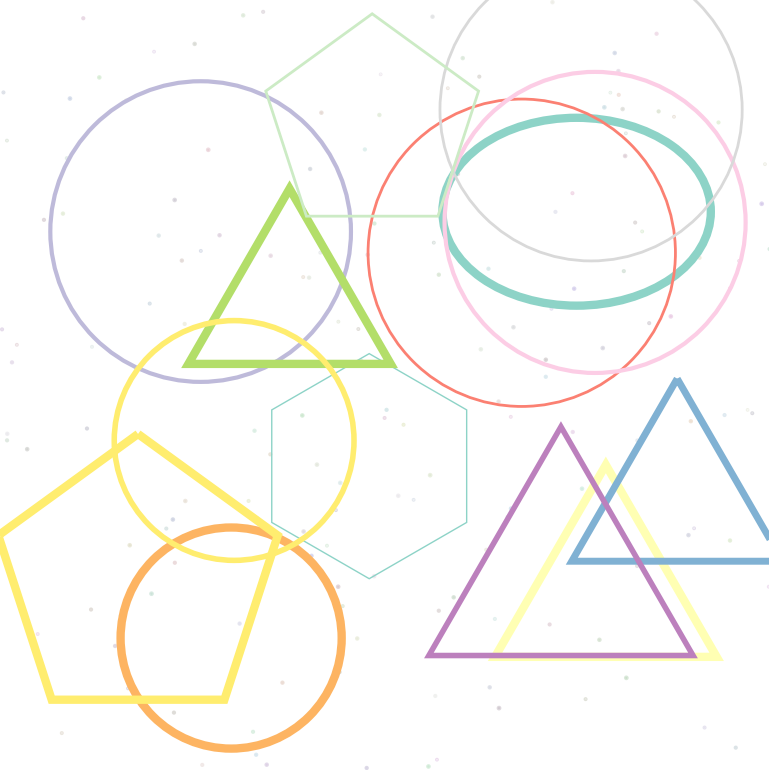[{"shape": "oval", "thickness": 3, "radius": 0.87, "center": [0.749, 0.725]}, {"shape": "hexagon", "thickness": 0.5, "radius": 0.73, "center": [0.479, 0.395]}, {"shape": "triangle", "thickness": 3, "radius": 0.83, "center": [0.787, 0.23]}, {"shape": "circle", "thickness": 1.5, "radius": 0.98, "center": [0.261, 0.699]}, {"shape": "circle", "thickness": 1, "radius": 1.0, "center": [0.678, 0.672]}, {"shape": "triangle", "thickness": 2.5, "radius": 0.79, "center": [0.879, 0.35]}, {"shape": "circle", "thickness": 3, "radius": 0.72, "center": [0.3, 0.171]}, {"shape": "triangle", "thickness": 3, "radius": 0.76, "center": [0.376, 0.603]}, {"shape": "circle", "thickness": 1.5, "radius": 0.98, "center": [0.773, 0.711]}, {"shape": "circle", "thickness": 1, "radius": 0.98, "center": [0.768, 0.857]}, {"shape": "triangle", "thickness": 2, "radius": 0.99, "center": [0.729, 0.248]}, {"shape": "pentagon", "thickness": 1, "radius": 0.73, "center": [0.483, 0.837]}, {"shape": "pentagon", "thickness": 3, "radius": 0.95, "center": [0.179, 0.246]}, {"shape": "circle", "thickness": 2, "radius": 0.78, "center": [0.304, 0.428]}]